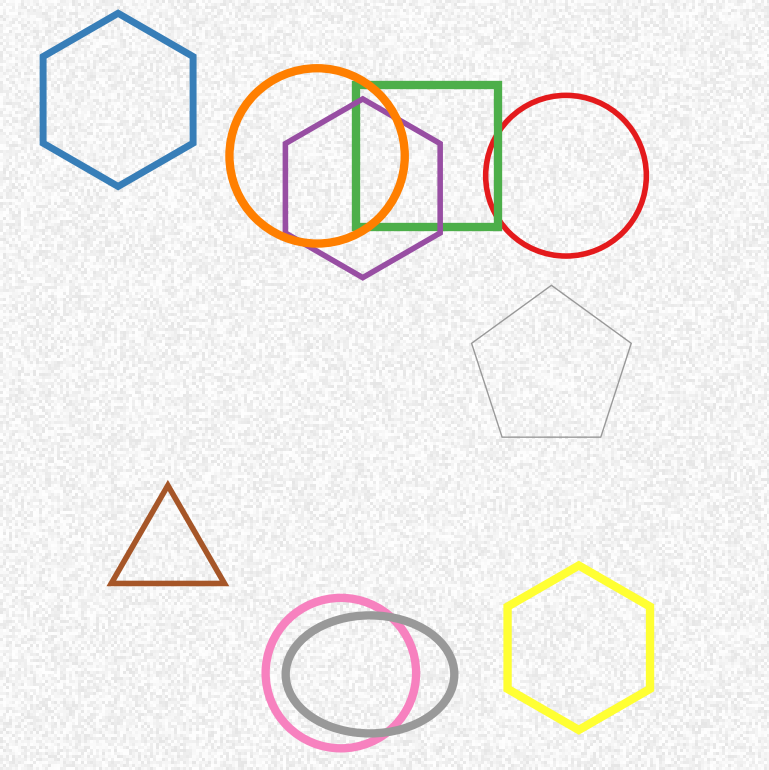[{"shape": "circle", "thickness": 2, "radius": 0.52, "center": [0.735, 0.772]}, {"shape": "hexagon", "thickness": 2.5, "radius": 0.56, "center": [0.153, 0.87]}, {"shape": "square", "thickness": 3, "radius": 0.46, "center": [0.555, 0.797]}, {"shape": "hexagon", "thickness": 2, "radius": 0.58, "center": [0.471, 0.755]}, {"shape": "circle", "thickness": 3, "radius": 0.57, "center": [0.412, 0.798]}, {"shape": "hexagon", "thickness": 3, "radius": 0.53, "center": [0.752, 0.159]}, {"shape": "triangle", "thickness": 2, "radius": 0.42, "center": [0.218, 0.285]}, {"shape": "circle", "thickness": 3, "radius": 0.49, "center": [0.443, 0.126]}, {"shape": "pentagon", "thickness": 0.5, "radius": 0.55, "center": [0.716, 0.52]}, {"shape": "oval", "thickness": 3, "radius": 0.55, "center": [0.481, 0.124]}]